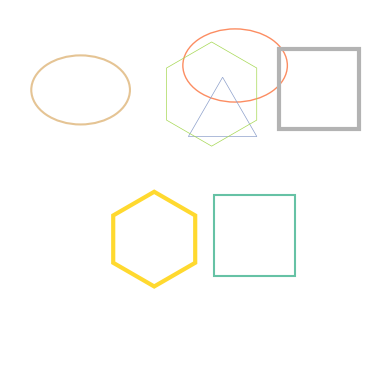[{"shape": "square", "thickness": 1.5, "radius": 0.53, "center": [0.661, 0.389]}, {"shape": "oval", "thickness": 1, "radius": 0.68, "center": [0.611, 0.83]}, {"shape": "triangle", "thickness": 0.5, "radius": 0.51, "center": [0.578, 0.697]}, {"shape": "hexagon", "thickness": 0.5, "radius": 0.68, "center": [0.55, 0.756]}, {"shape": "hexagon", "thickness": 3, "radius": 0.61, "center": [0.401, 0.379]}, {"shape": "oval", "thickness": 1.5, "radius": 0.64, "center": [0.209, 0.766]}, {"shape": "square", "thickness": 3, "radius": 0.52, "center": [0.828, 0.769]}]